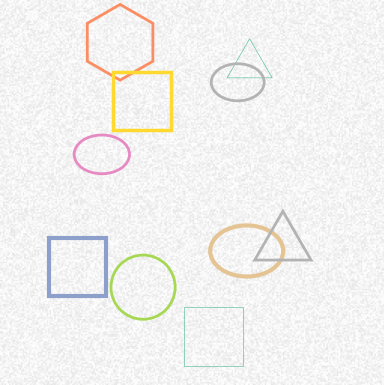[{"shape": "square", "thickness": 0.5, "radius": 0.38, "center": [0.555, 0.126]}, {"shape": "triangle", "thickness": 0.5, "radius": 0.34, "center": [0.648, 0.832]}, {"shape": "hexagon", "thickness": 2, "radius": 0.49, "center": [0.312, 0.89]}, {"shape": "square", "thickness": 3, "radius": 0.37, "center": [0.201, 0.307]}, {"shape": "oval", "thickness": 2, "radius": 0.36, "center": [0.265, 0.599]}, {"shape": "circle", "thickness": 2, "radius": 0.42, "center": [0.372, 0.254]}, {"shape": "square", "thickness": 2.5, "radius": 0.38, "center": [0.369, 0.737]}, {"shape": "oval", "thickness": 3, "radius": 0.47, "center": [0.641, 0.348]}, {"shape": "oval", "thickness": 2, "radius": 0.34, "center": [0.617, 0.786]}, {"shape": "triangle", "thickness": 2, "radius": 0.42, "center": [0.735, 0.367]}]